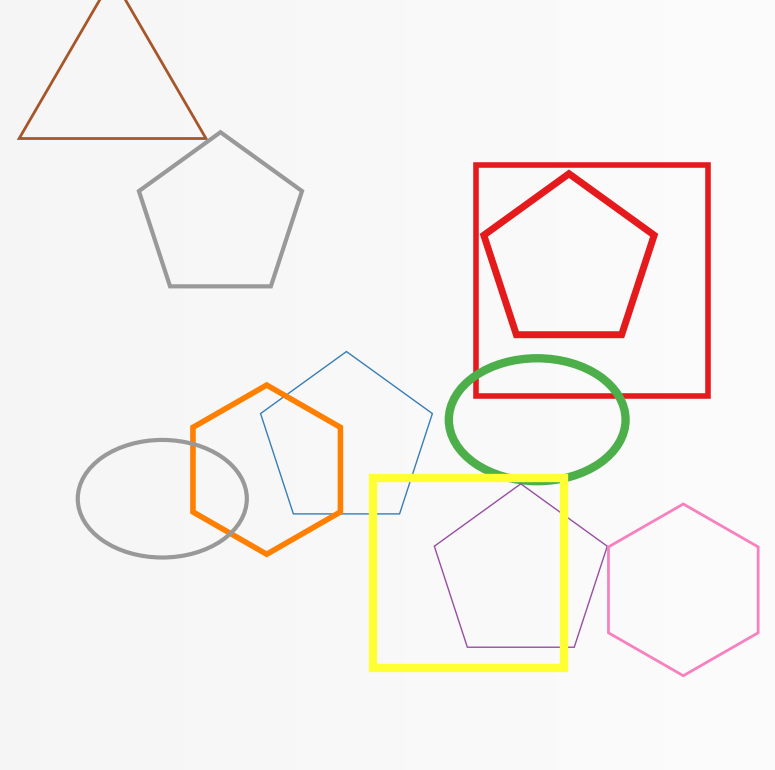[{"shape": "square", "thickness": 2, "radius": 0.75, "center": [0.764, 0.636]}, {"shape": "pentagon", "thickness": 2.5, "radius": 0.58, "center": [0.734, 0.659]}, {"shape": "pentagon", "thickness": 0.5, "radius": 0.58, "center": [0.447, 0.427]}, {"shape": "oval", "thickness": 3, "radius": 0.57, "center": [0.693, 0.455]}, {"shape": "pentagon", "thickness": 0.5, "radius": 0.59, "center": [0.672, 0.254]}, {"shape": "hexagon", "thickness": 2, "radius": 0.55, "center": [0.344, 0.39]}, {"shape": "square", "thickness": 3, "radius": 0.61, "center": [0.604, 0.256]}, {"shape": "triangle", "thickness": 1, "radius": 0.7, "center": [0.145, 0.89]}, {"shape": "hexagon", "thickness": 1, "radius": 0.56, "center": [0.882, 0.234]}, {"shape": "oval", "thickness": 1.5, "radius": 0.55, "center": [0.209, 0.352]}, {"shape": "pentagon", "thickness": 1.5, "radius": 0.55, "center": [0.284, 0.718]}]